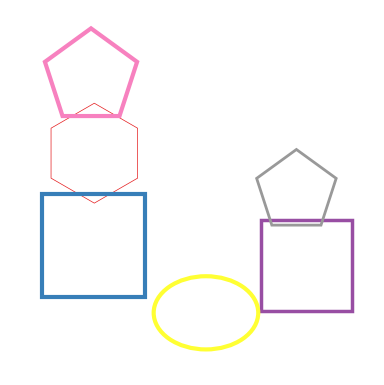[{"shape": "hexagon", "thickness": 0.5, "radius": 0.65, "center": [0.245, 0.602]}, {"shape": "square", "thickness": 3, "radius": 0.67, "center": [0.244, 0.362]}, {"shape": "square", "thickness": 2.5, "radius": 0.59, "center": [0.796, 0.311]}, {"shape": "oval", "thickness": 3, "radius": 0.68, "center": [0.535, 0.187]}, {"shape": "pentagon", "thickness": 3, "radius": 0.63, "center": [0.236, 0.8]}, {"shape": "pentagon", "thickness": 2, "radius": 0.54, "center": [0.77, 0.503]}]